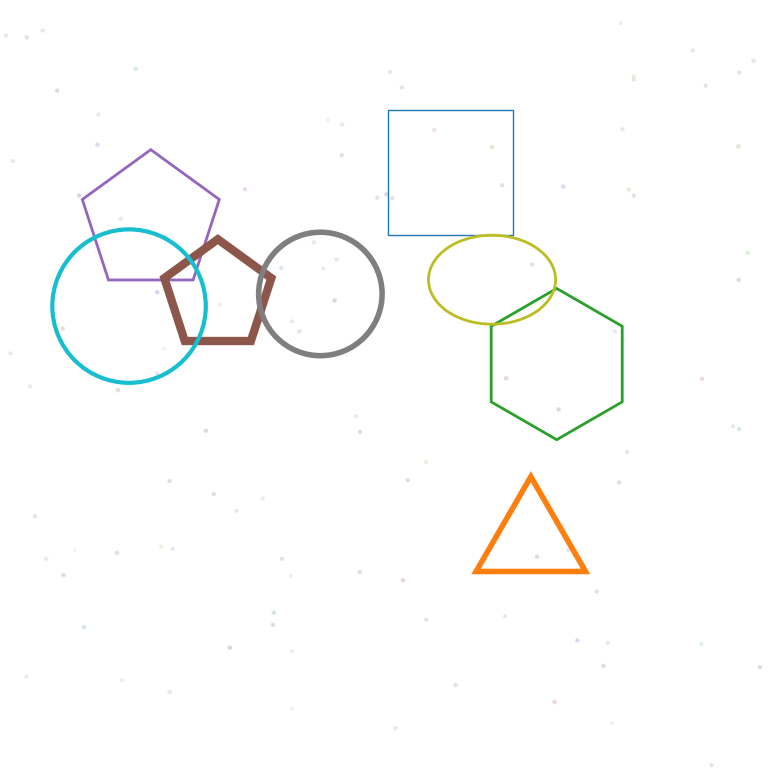[{"shape": "square", "thickness": 0.5, "radius": 0.41, "center": [0.586, 0.776]}, {"shape": "triangle", "thickness": 2, "radius": 0.41, "center": [0.689, 0.299]}, {"shape": "hexagon", "thickness": 1, "radius": 0.49, "center": [0.723, 0.527]}, {"shape": "pentagon", "thickness": 1, "radius": 0.47, "center": [0.196, 0.712]}, {"shape": "pentagon", "thickness": 3, "radius": 0.37, "center": [0.283, 0.616]}, {"shape": "circle", "thickness": 2, "radius": 0.4, "center": [0.416, 0.618]}, {"shape": "oval", "thickness": 1, "radius": 0.41, "center": [0.639, 0.637]}, {"shape": "circle", "thickness": 1.5, "radius": 0.5, "center": [0.168, 0.602]}]